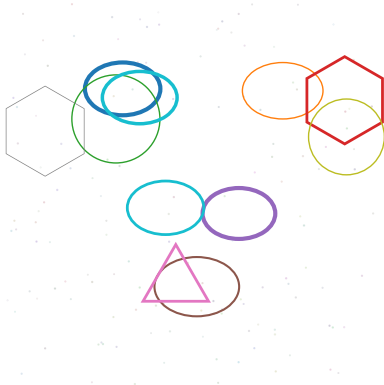[{"shape": "oval", "thickness": 3, "radius": 0.49, "center": [0.319, 0.769]}, {"shape": "oval", "thickness": 1, "radius": 0.52, "center": [0.734, 0.764]}, {"shape": "circle", "thickness": 1, "radius": 0.57, "center": [0.301, 0.691]}, {"shape": "hexagon", "thickness": 2, "radius": 0.57, "center": [0.895, 0.739]}, {"shape": "oval", "thickness": 3, "radius": 0.47, "center": [0.621, 0.446]}, {"shape": "oval", "thickness": 1.5, "radius": 0.55, "center": [0.511, 0.255]}, {"shape": "triangle", "thickness": 2, "radius": 0.49, "center": [0.457, 0.267]}, {"shape": "hexagon", "thickness": 0.5, "radius": 0.59, "center": [0.117, 0.659]}, {"shape": "circle", "thickness": 1, "radius": 0.49, "center": [0.9, 0.644]}, {"shape": "oval", "thickness": 2, "radius": 0.5, "center": [0.43, 0.46]}, {"shape": "oval", "thickness": 2.5, "radius": 0.49, "center": [0.363, 0.747]}]